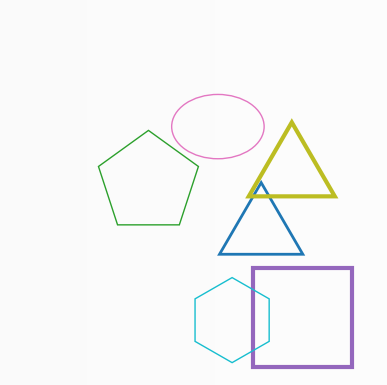[{"shape": "triangle", "thickness": 2, "radius": 0.62, "center": [0.674, 0.402]}, {"shape": "pentagon", "thickness": 1, "radius": 0.68, "center": [0.383, 0.526]}, {"shape": "square", "thickness": 3, "radius": 0.64, "center": [0.782, 0.176]}, {"shape": "oval", "thickness": 1, "radius": 0.6, "center": [0.562, 0.671]}, {"shape": "triangle", "thickness": 3, "radius": 0.64, "center": [0.753, 0.554]}, {"shape": "hexagon", "thickness": 1, "radius": 0.55, "center": [0.599, 0.169]}]